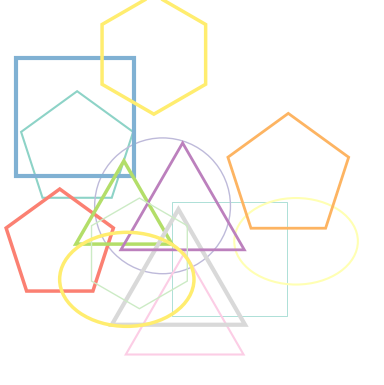[{"shape": "square", "thickness": 0.5, "radius": 0.74, "center": [0.596, 0.327]}, {"shape": "pentagon", "thickness": 1.5, "radius": 0.77, "center": [0.2, 0.61]}, {"shape": "oval", "thickness": 1.5, "radius": 0.8, "center": [0.769, 0.373]}, {"shape": "circle", "thickness": 1, "radius": 0.88, "center": [0.422, 0.465]}, {"shape": "pentagon", "thickness": 2.5, "radius": 0.73, "center": [0.155, 0.363]}, {"shape": "square", "thickness": 3, "radius": 0.76, "center": [0.194, 0.697]}, {"shape": "pentagon", "thickness": 2, "radius": 0.82, "center": [0.749, 0.541]}, {"shape": "triangle", "thickness": 2.5, "radius": 0.72, "center": [0.322, 0.438]}, {"shape": "triangle", "thickness": 1.5, "radius": 0.88, "center": [0.48, 0.167]}, {"shape": "triangle", "thickness": 3, "radius": 1.0, "center": [0.463, 0.256]}, {"shape": "triangle", "thickness": 2, "radius": 0.93, "center": [0.474, 0.444]}, {"shape": "hexagon", "thickness": 1, "radius": 0.72, "center": [0.362, 0.342]}, {"shape": "hexagon", "thickness": 2.5, "radius": 0.78, "center": [0.4, 0.859]}, {"shape": "oval", "thickness": 2.5, "radius": 0.87, "center": [0.329, 0.274]}]